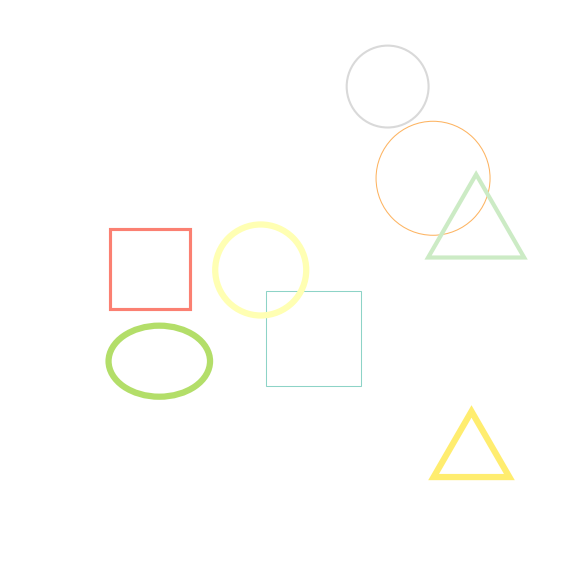[{"shape": "square", "thickness": 0.5, "radius": 0.41, "center": [0.543, 0.413]}, {"shape": "circle", "thickness": 3, "radius": 0.39, "center": [0.451, 0.532]}, {"shape": "square", "thickness": 1.5, "radius": 0.35, "center": [0.26, 0.533]}, {"shape": "circle", "thickness": 0.5, "radius": 0.49, "center": [0.75, 0.69]}, {"shape": "oval", "thickness": 3, "radius": 0.44, "center": [0.276, 0.374]}, {"shape": "circle", "thickness": 1, "radius": 0.35, "center": [0.671, 0.849]}, {"shape": "triangle", "thickness": 2, "radius": 0.48, "center": [0.824, 0.601]}, {"shape": "triangle", "thickness": 3, "radius": 0.38, "center": [0.816, 0.211]}]